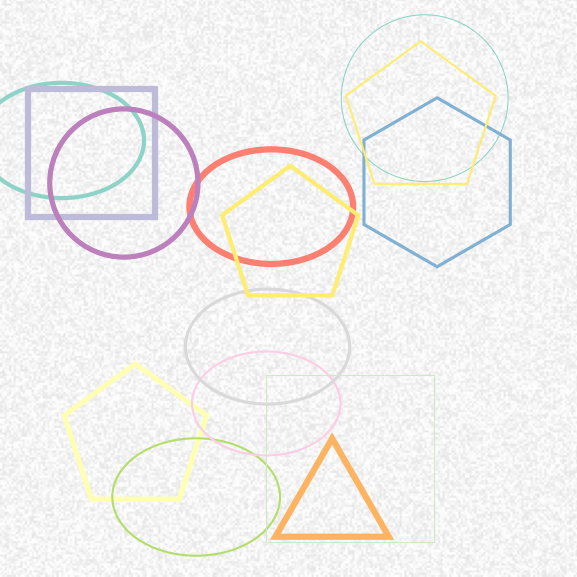[{"shape": "oval", "thickness": 2, "radius": 0.71, "center": [0.107, 0.756]}, {"shape": "circle", "thickness": 0.5, "radius": 0.72, "center": [0.735, 0.829]}, {"shape": "pentagon", "thickness": 2.5, "radius": 0.65, "center": [0.234, 0.24]}, {"shape": "square", "thickness": 3, "radius": 0.55, "center": [0.158, 0.735]}, {"shape": "oval", "thickness": 3, "radius": 0.71, "center": [0.47, 0.641]}, {"shape": "hexagon", "thickness": 1.5, "radius": 0.73, "center": [0.757, 0.684]}, {"shape": "triangle", "thickness": 3, "radius": 0.57, "center": [0.575, 0.126]}, {"shape": "oval", "thickness": 1, "radius": 0.73, "center": [0.34, 0.139]}, {"shape": "oval", "thickness": 1, "radius": 0.64, "center": [0.461, 0.3]}, {"shape": "oval", "thickness": 1.5, "radius": 0.71, "center": [0.463, 0.399]}, {"shape": "circle", "thickness": 2.5, "radius": 0.64, "center": [0.214, 0.682]}, {"shape": "square", "thickness": 0.5, "radius": 0.73, "center": [0.607, 0.205]}, {"shape": "pentagon", "thickness": 2, "radius": 0.62, "center": [0.503, 0.588]}, {"shape": "pentagon", "thickness": 1, "radius": 0.68, "center": [0.729, 0.791]}]